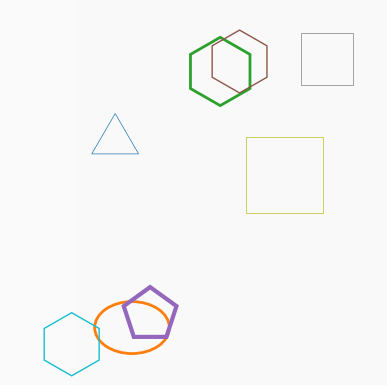[{"shape": "triangle", "thickness": 0.5, "radius": 0.35, "center": [0.297, 0.635]}, {"shape": "oval", "thickness": 2, "radius": 0.48, "center": [0.341, 0.149]}, {"shape": "hexagon", "thickness": 2, "radius": 0.44, "center": [0.568, 0.814]}, {"shape": "pentagon", "thickness": 3, "radius": 0.36, "center": [0.387, 0.183]}, {"shape": "hexagon", "thickness": 1, "radius": 0.41, "center": [0.618, 0.84]}, {"shape": "square", "thickness": 0.5, "radius": 0.34, "center": [0.843, 0.847]}, {"shape": "square", "thickness": 0.5, "radius": 0.49, "center": [0.734, 0.545]}, {"shape": "hexagon", "thickness": 1, "radius": 0.41, "center": [0.185, 0.106]}]